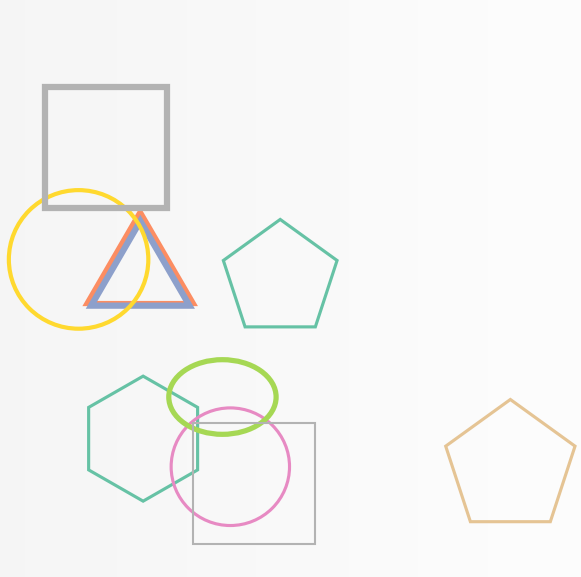[{"shape": "hexagon", "thickness": 1.5, "radius": 0.54, "center": [0.246, 0.24]}, {"shape": "pentagon", "thickness": 1.5, "radius": 0.51, "center": [0.482, 0.516]}, {"shape": "triangle", "thickness": 2.5, "radius": 0.53, "center": [0.241, 0.526]}, {"shape": "triangle", "thickness": 3, "radius": 0.49, "center": [0.241, 0.519]}, {"shape": "circle", "thickness": 1.5, "radius": 0.51, "center": [0.396, 0.191]}, {"shape": "oval", "thickness": 2.5, "radius": 0.46, "center": [0.383, 0.312]}, {"shape": "circle", "thickness": 2, "radius": 0.6, "center": [0.135, 0.55]}, {"shape": "pentagon", "thickness": 1.5, "radius": 0.58, "center": [0.878, 0.19]}, {"shape": "square", "thickness": 3, "radius": 0.52, "center": [0.182, 0.744]}, {"shape": "square", "thickness": 1, "radius": 0.52, "center": [0.437, 0.162]}]